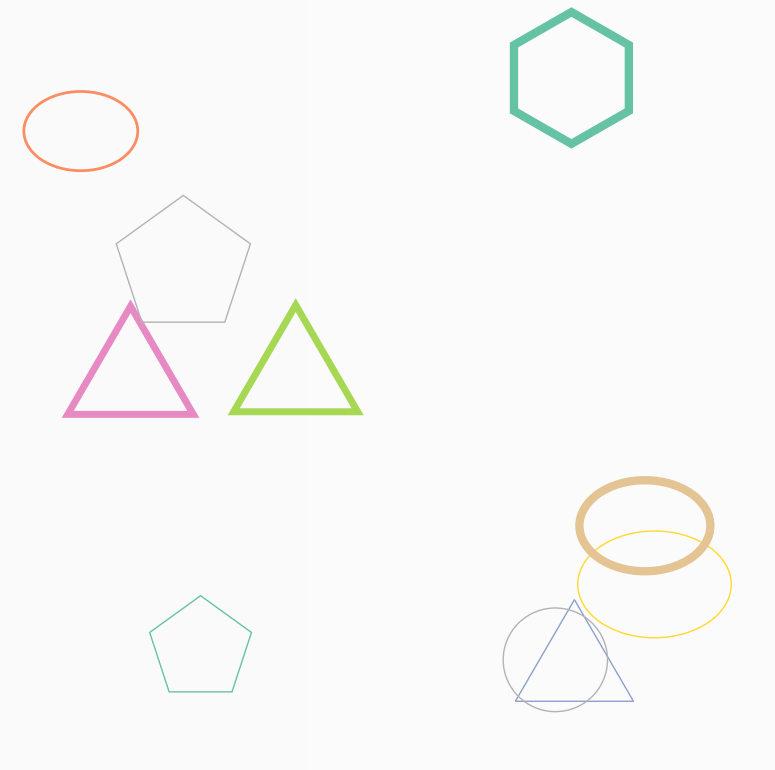[{"shape": "pentagon", "thickness": 0.5, "radius": 0.35, "center": [0.259, 0.157]}, {"shape": "hexagon", "thickness": 3, "radius": 0.43, "center": [0.737, 0.899]}, {"shape": "oval", "thickness": 1, "radius": 0.37, "center": [0.104, 0.83]}, {"shape": "triangle", "thickness": 0.5, "radius": 0.44, "center": [0.741, 0.133]}, {"shape": "triangle", "thickness": 2.5, "radius": 0.47, "center": [0.168, 0.509]}, {"shape": "triangle", "thickness": 2.5, "radius": 0.46, "center": [0.382, 0.511]}, {"shape": "oval", "thickness": 0.5, "radius": 0.5, "center": [0.844, 0.241]}, {"shape": "oval", "thickness": 3, "radius": 0.42, "center": [0.832, 0.317]}, {"shape": "pentagon", "thickness": 0.5, "radius": 0.46, "center": [0.237, 0.655]}, {"shape": "circle", "thickness": 0.5, "radius": 0.34, "center": [0.717, 0.143]}]